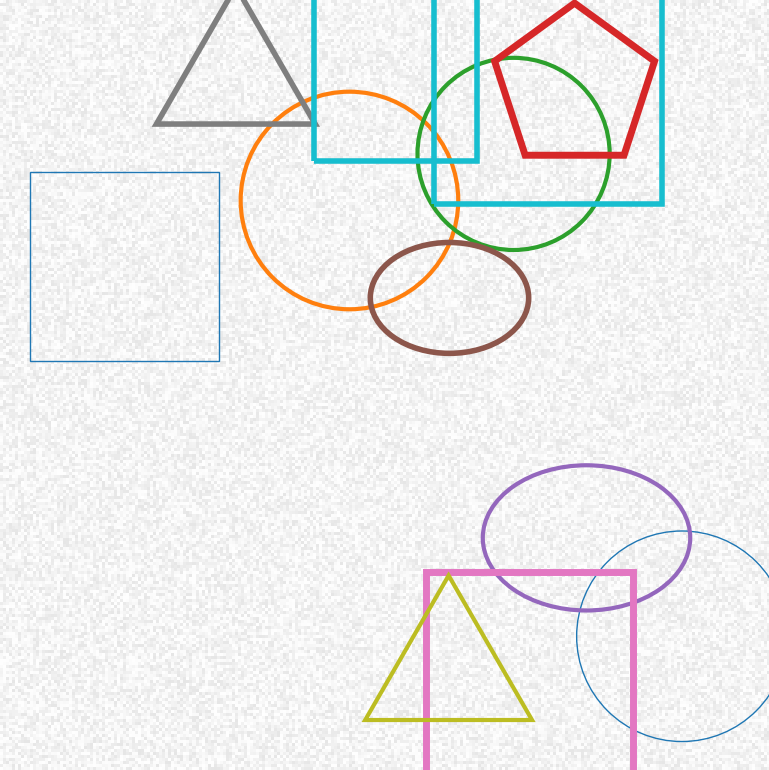[{"shape": "circle", "thickness": 0.5, "radius": 0.68, "center": [0.886, 0.174]}, {"shape": "square", "thickness": 0.5, "radius": 0.61, "center": [0.161, 0.654]}, {"shape": "circle", "thickness": 1.5, "radius": 0.71, "center": [0.454, 0.74]}, {"shape": "circle", "thickness": 1.5, "radius": 0.62, "center": [0.667, 0.8]}, {"shape": "pentagon", "thickness": 2.5, "radius": 0.55, "center": [0.746, 0.887]}, {"shape": "oval", "thickness": 1.5, "radius": 0.67, "center": [0.762, 0.301]}, {"shape": "oval", "thickness": 2, "radius": 0.51, "center": [0.584, 0.613]}, {"shape": "square", "thickness": 2.5, "radius": 0.67, "center": [0.688, 0.123]}, {"shape": "triangle", "thickness": 2, "radius": 0.6, "center": [0.306, 0.898]}, {"shape": "triangle", "thickness": 1.5, "radius": 0.63, "center": [0.583, 0.127]}, {"shape": "square", "thickness": 2, "radius": 0.74, "center": [0.712, 0.883]}, {"shape": "square", "thickness": 2, "radius": 0.53, "center": [0.514, 0.897]}]